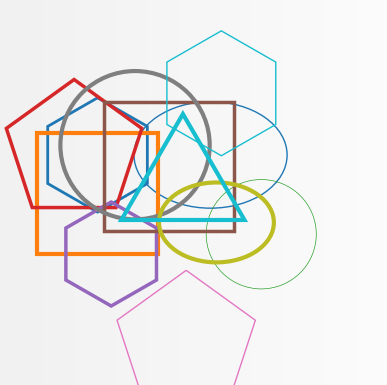[{"shape": "oval", "thickness": 1, "radius": 0.99, "center": [0.543, 0.598]}, {"shape": "hexagon", "thickness": 2, "radius": 0.74, "center": [0.252, 0.598]}, {"shape": "square", "thickness": 3, "radius": 0.78, "center": [0.251, 0.497]}, {"shape": "circle", "thickness": 0.5, "radius": 0.71, "center": [0.674, 0.392]}, {"shape": "pentagon", "thickness": 2.5, "radius": 0.92, "center": [0.191, 0.61]}, {"shape": "hexagon", "thickness": 2.5, "radius": 0.68, "center": [0.287, 0.34]}, {"shape": "square", "thickness": 2.5, "radius": 0.84, "center": [0.437, 0.568]}, {"shape": "pentagon", "thickness": 1, "radius": 0.94, "center": [0.481, 0.11]}, {"shape": "circle", "thickness": 3, "radius": 0.96, "center": [0.348, 0.623]}, {"shape": "oval", "thickness": 3, "radius": 0.74, "center": [0.559, 0.422]}, {"shape": "hexagon", "thickness": 1, "radius": 0.81, "center": [0.571, 0.758]}, {"shape": "triangle", "thickness": 3, "radius": 0.92, "center": [0.472, 0.52]}]